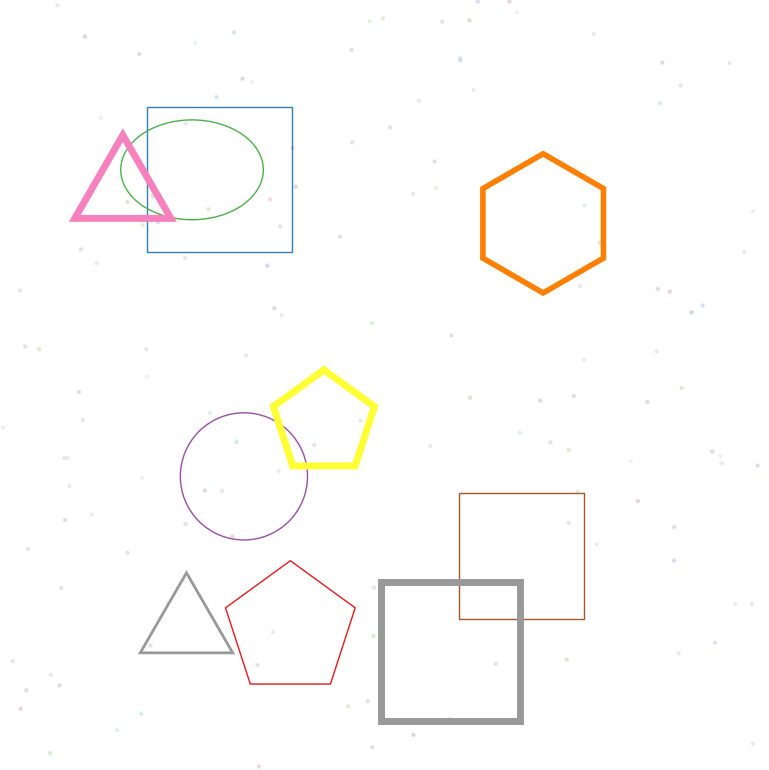[{"shape": "pentagon", "thickness": 0.5, "radius": 0.44, "center": [0.377, 0.183]}, {"shape": "square", "thickness": 0.5, "radius": 0.47, "center": [0.285, 0.767]}, {"shape": "oval", "thickness": 0.5, "radius": 0.46, "center": [0.249, 0.779]}, {"shape": "circle", "thickness": 0.5, "radius": 0.41, "center": [0.317, 0.381]}, {"shape": "hexagon", "thickness": 2, "radius": 0.45, "center": [0.705, 0.71]}, {"shape": "pentagon", "thickness": 2.5, "radius": 0.34, "center": [0.421, 0.451]}, {"shape": "square", "thickness": 0.5, "radius": 0.41, "center": [0.677, 0.278]}, {"shape": "triangle", "thickness": 2.5, "radius": 0.36, "center": [0.16, 0.752]}, {"shape": "triangle", "thickness": 1, "radius": 0.35, "center": [0.242, 0.187]}, {"shape": "square", "thickness": 2.5, "radius": 0.45, "center": [0.585, 0.154]}]